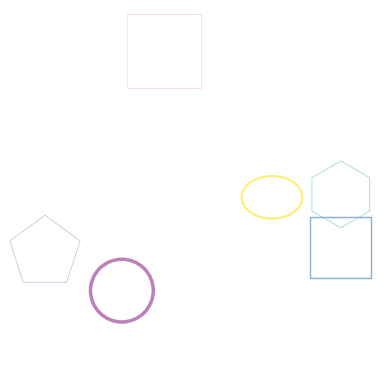[{"shape": "hexagon", "thickness": 0.5, "radius": 0.43, "center": [0.885, 0.495]}, {"shape": "pentagon", "thickness": 0.5, "radius": 0.48, "center": [0.117, 0.345]}, {"shape": "square", "thickness": 1, "radius": 0.4, "center": [0.885, 0.357]}, {"shape": "square", "thickness": 0.5, "radius": 0.48, "center": [0.426, 0.867]}, {"shape": "circle", "thickness": 2.5, "radius": 0.41, "center": [0.317, 0.245]}, {"shape": "oval", "thickness": 1.5, "radius": 0.39, "center": [0.706, 0.487]}]